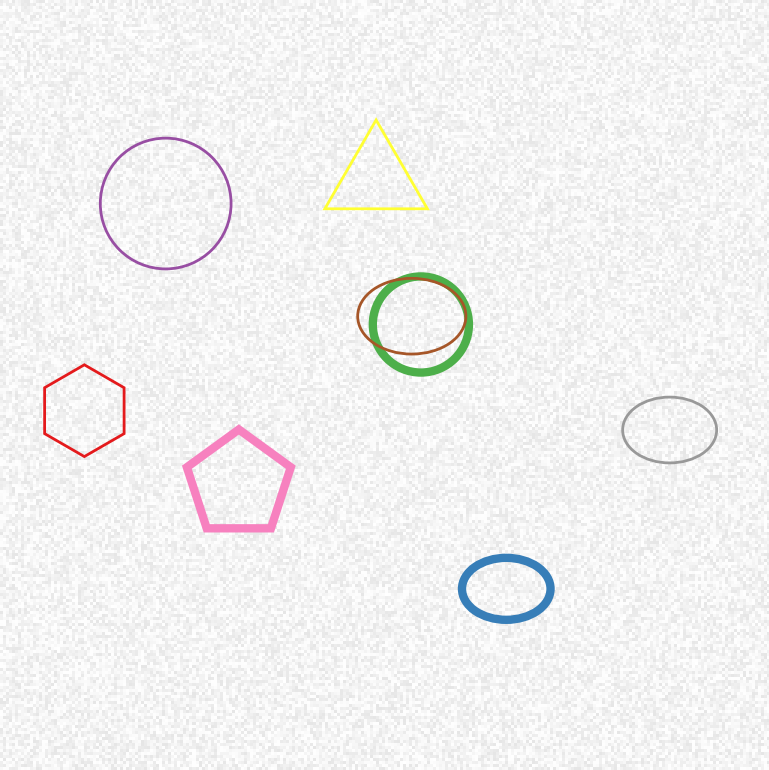[{"shape": "hexagon", "thickness": 1, "radius": 0.3, "center": [0.11, 0.467]}, {"shape": "oval", "thickness": 3, "radius": 0.29, "center": [0.657, 0.235]}, {"shape": "circle", "thickness": 3, "radius": 0.31, "center": [0.547, 0.579]}, {"shape": "circle", "thickness": 1, "radius": 0.42, "center": [0.215, 0.736]}, {"shape": "triangle", "thickness": 1, "radius": 0.38, "center": [0.488, 0.767]}, {"shape": "oval", "thickness": 1, "radius": 0.35, "center": [0.535, 0.589]}, {"shape": "pentagon", "thickness": 3, "radius": 0.35, "center": [0.31, 0.371]}, {"shape": "oval", "thickness": 1, "radius": 0.31, "center": [0.87, 0.442]}]